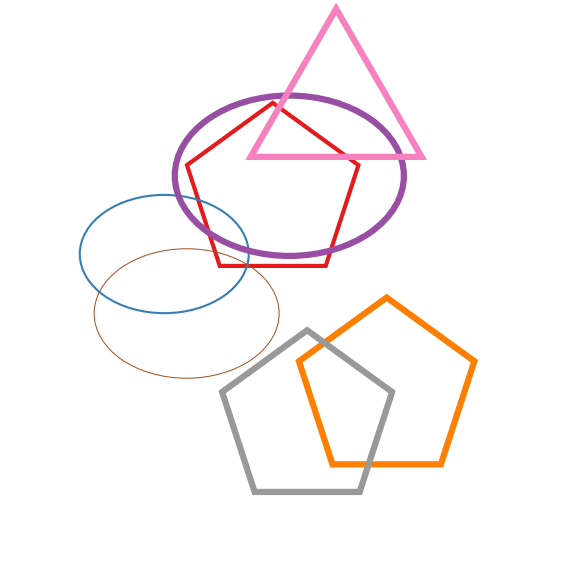[{"shape": "pentagon", "thickness": 2, "radius": 0.78, "center": [0.472, 0.665]}, {"shape": "oval", "thickness": 1, "radius": 0.73, "center": [0.284, 0.559]}, {"shape": "oval", "thickness": 3, "radius": 0.99, "center": [0.501, 0.695]}, {"shape": "pentagon", "thickness": 3, "radius": 0.8, "center": [0.67, 0.324]}, {"shape": "oval", "thickness": 0.5, "radius": 0.8, "center": [0.323, 0.456]}, {"shape": "triangle", "thickness": 3, "radius": 0.85, "center": [0.582, 0.813]}, {"shape": "pentagon", "thickness": 3, "radius": 0.77, "center": [0.532, 0.273]}]